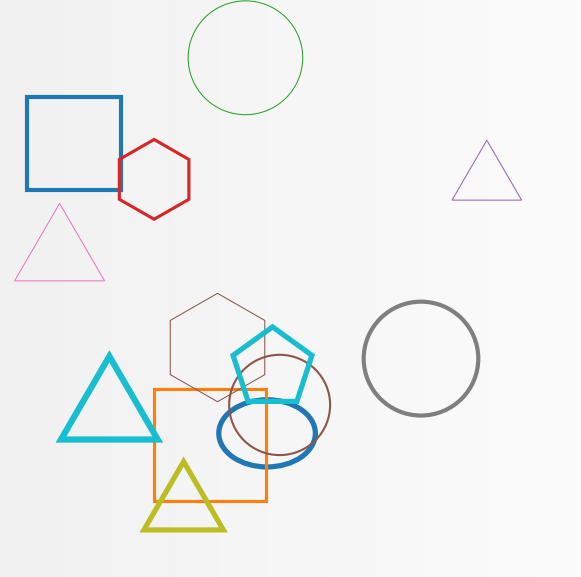[{"shape": "square", "thickness": 2, "radius": 0.4, "center": [0.128, 0.751]}, {"shape": "oval", "thickness": 2.5, "radius": 0.42, "center": [0.459, 0.249]}, {"shape": "square", "thickness": 1.5, "radius": 0.48, "center": [0.361, 0.229]}, {"shape": "circle", "thickness": 0.5, "radius": 0.49, "center": [0.422, 0.899]}, {"shape": "hexagon", "thickness": 1.5, "radius": 0.35, "center": [0.265, 0.689]}, {"shape": "triangle", "thickness": 0.5, "radius": 0.35, "center": [0.838, 0.687]}, {"shape": "circle", "thickness": 1, "radius": 0.43, "center": [0.481, 0.298]}, {"shape": "hexagon", "thickness": 0.5, "radius": 0.47, "center": [0.374, 0.397]}, {"shape": "triangle", "thickness": 0.5, "radius": 0.45, "center": [0.103, 0.557]}, {"shape": "circle", "thickness": 2, "radius": 0.49, "center": [0.724, 0.378]}, {"shape": "triangle", "thickness": 2.5, "radius": 0.39, "center": [0.316, 0.121]}, {"shape": "pentagon", "thickness": 2.5, "radius": 0.36, "center": [0.469, 0.362]}, {"shape": "triangle", "thickness": 3, "radius": 0.48, "center": [0.188, 0.286]}]